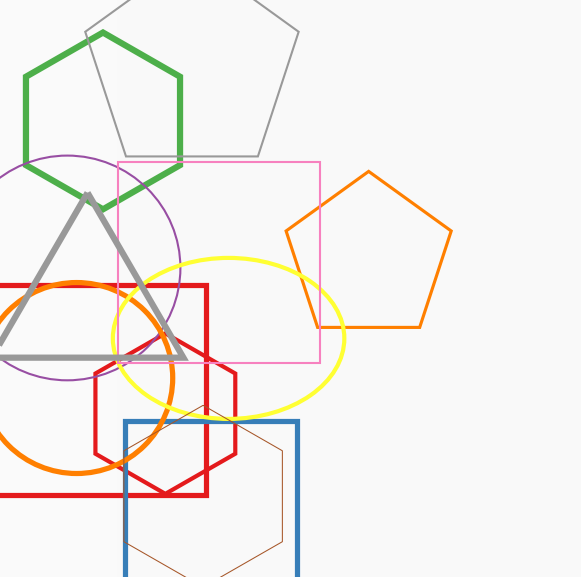[{"shape": "square", "thickness": 2.5, "radius": 0.91, "center": [0.173, 0.323]}, {"shape": "hexagon", "thickness": 2, "radius": 0.69, "center": [0.284, 0.283]}, {"shape": "square", "thickness": 2.5, "radius": 0.74, "center": [0.363, 0.121]}, {"shape": "hexagon", "thickness": 3, "radius": 0.77, "center": [0.177, 0.79]}, {"shape": "circle", "thickness": 1, "radius": 0.97, "center": [0.116, 0.535]}, {"shape": "pentagon", "thickness": 1.5, "radius": 0.75, "center": [0.634, 0.553]}, {"shape": "circle", "thickness": 2.5, "radius": 0.83, "center": [0.132, 0.345]}, {"shape": "oval", "thickness": 2, "radius": 1.0, "center": [0.393, 0.413]}, {"shape": "hexagon", "thickness": 0.5, "radius": 0.79, "center": [0.349, 0.14]}, {"shape": "square", "thickness": 1, "radius": 0.87, "center": [0.377, 0.545]}, {"shape": "pentagon", "thickness": 1, "radius": 0.97, "center": [0.33, 0.884]}, {"shape": "triangle", "thickness": 3, "radius": 0.95, "center": [0.151, 0.475]}]